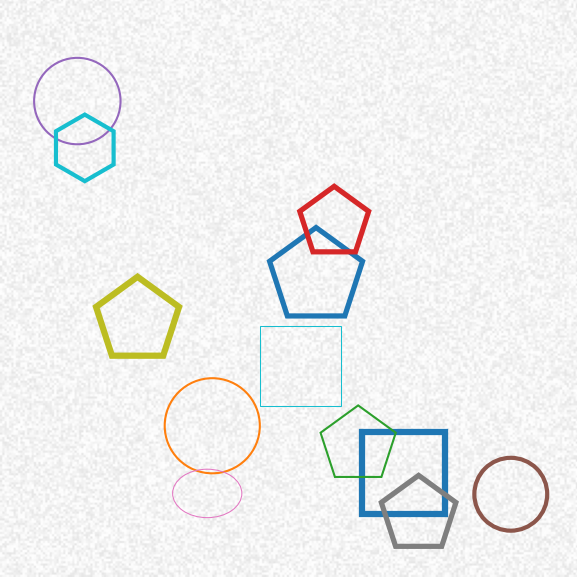[{"shape": "pentagon", "thickness": 2.5, "radius": 0.42, "center": [0.547, 0.521]}, {"shape": "square", "thickness": 3, "radius": 0.36, "center": [0.699, 0.18]}, {"shape": "circle", "thickness": 1, "radius": 0.41, "center": [0.368, 0.262]}, {"shape": "pentagon", "thickness": 1, "radius": 0.34, "center": [0.62, 0.229]}, {"shape": "pentagon", "thickness": 2.5, "radius": 0.31, "center": [0.579, 0.614]}, {"shape": "circle", "thickness": 1, "radius": 0.37, "center": [0.134, 0.824]}, {"shape": "circle", "thickness": 2, "radius": 0.32, "center": [0.884, 0.143]}, {"shape": "oval", "thickness": 0.5, "radius": 0.3, "center": [0.359, 0.145]}, {"shape": "pentagon", "thickness": 2.5, "radius": 0.34, "center": [0.725, 0.108]}, {"shape": "pentagon", "thickness": 3, "radius": 0.38, "center": [0.238, 0.444]}, {"shape": "hexagon", "thickness": 2, "radius": 0.29, "center": [0.147, 0.743]}, {"shape": "square", "thickness": 0.5, "radius": 0.35, "center": [0.52, 0.365]}]